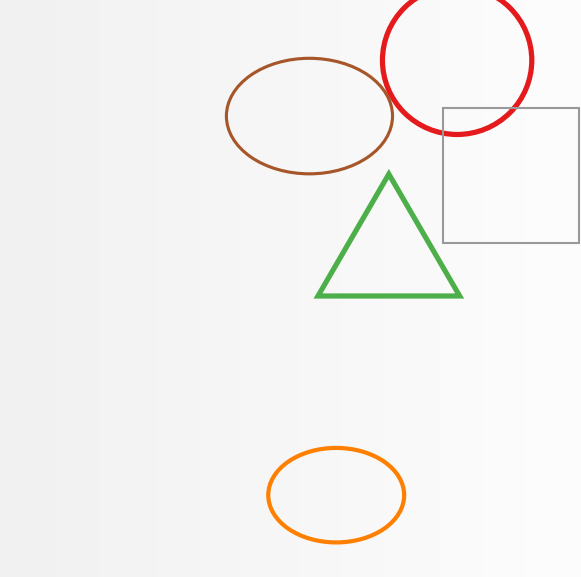[{"shape": "circle", "thickness": 2.5, "radius": 0.64, "center": [0.786, 0.895]}, {"shape": "triangle", "thickness": 2.5, "radius": 0.7, "center": [0.669, 0.557]}, {"shape": "oval", "thickness": 2, "radius": 0.58, "center": [0.578, 0.142]}, {"shape": "oval", "thickness": 1.5, "radius": 0.71, "center": [0.532, 0.798]}, {"shape": "square", "thickness": 1, "radius": 0.58, "center": [0.879, 0.695]}]